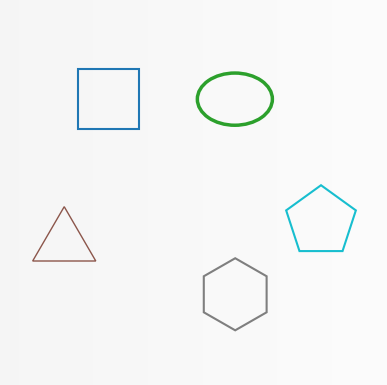[{"shape": "square", "thickness": 1.5, "radius": 0.39, "center": [0.28, 0.743]}, {"shape": "oval", "thickness": 2.5, "radius": 0.48, "center": [0.606, 0.742]}, {"shape": "triangle", "thickness": 1, "radius": 0.47, "center": [0.166, 0.369]}, {"shape": "hexagon", "thickness": 1.5, "radius": 0.47, "center": [0.607, 0.236]}, {"shape": "pentagon", "thickness": 1.5, "radius": 0.47, "center": [0.828, 0.424]}]